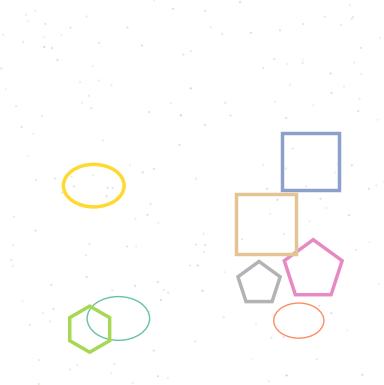[{"shape": "oval", "thickness": 1, "radius": 0.41, "center": [0.307, 0.173]}, {"shape": "oval", "thickness": 1, "radius": 0.33, "center": [0.776, 0.167]}, {"shape": "square", "thickness": 2.5, "radius": 0.37, "center": [0.806, 0.58]}, {"shape": "pentagon", "thickness": 2.5, "radius": 0.39, "center": [0.814, 0.298]}, {"shape": "hexagon", "thickness": 2.5, "radius": 0.3, "center": [0.233, 0.145]}, {"shape": "oval", "thickness": 2.5, "radius": 0.39, "center": [0.244, 0.518]}, {"shape": "square", "thickness": 2.5, "radius": 0.39, "center": [0.69, 0.418]}, {"shape": "pentagon", "thickness": 2.5, "radius": 0.29, "center": [0.673, 0.263]}]